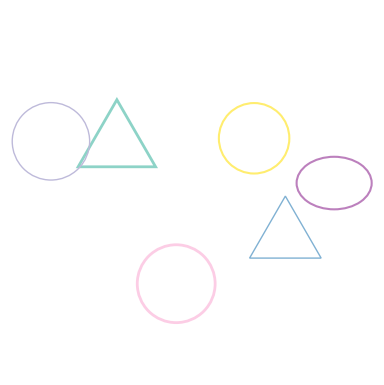[{"shape": "triangle", "thickness": 2, "radius": 0.58, "center": [0.304, 0.625]}, {"shape": "circle", "thickness": 1, "radius": 0.5, "center": [0.132, 0.633]}, {"shape": "triangle", "thickness": 1, "radius": 0.54, "center": [0.741, 0.383]}, {"shape": "circle", "thickness": 2, "radius": 0.51, "center": [0.458, 0.263]}, {"shape": "oval", "thickness": 1.5, "radius": 0.49, "center": [0.868, 0.525]}, {"shape": "circle", "thickness": 1.5, "radius": 0.46, "center": [0.66, 0.641]}]